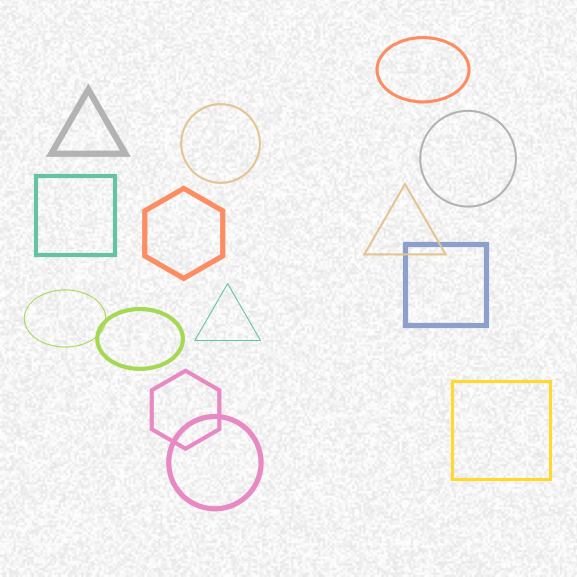[{"shape": "triangle", "thickness": 0.5, "radius": 0.33, "center": [0.394, 0.442]}, {"shape": "square", "thickness": 2, "radius": 0.34, "center": [0.131, 0.626]}, {"shape": "oval", "thickness": 1.5, "radius": 0.4, "center": [0.732, 0.878]}, {"shape": "hexagon", "thickness": 2.5, "radius": 0.39, "center": [0.318, 0.595]}, {"shape": "square", "thickness": 2.5, "radius": 0.35, "center": [0.772, 0.506]}, {"shape": "hexagon", "thickness": 2, "radius": 0.34, "center": [0.321, 0.29]}, {"shape": "circle", "thickness": 2.5, "radius": 0.4, "center": [0.372, 0.198]}, {"shape": "oval", "thickness": 0.5, "radius": 0.35, "center": [0.113, 0.448]}, {"shape": "oval", "thickness": 2, "radius": 0.37, "center": [0.243, 0.412]}, {"shape": "square", "thickness": 1.5, "radius": 0.43, "center": [0.868, 0.254]}, {"shape": "triangle", "thickness": 1, "radius": 0.41, "center": [0.701, 0.599]}, {"shape": "circle", "thickness": 1, "radius": 0.34, "center": [0.382, 0.751]}, {"shape": "circle", "thickness": 1, "radius": 0.41, "center": [0.811, 0.724]}, {"shape": "triangle", "thickness": 3, "radius": 0.37, "center": [0.153, 0.77]}]